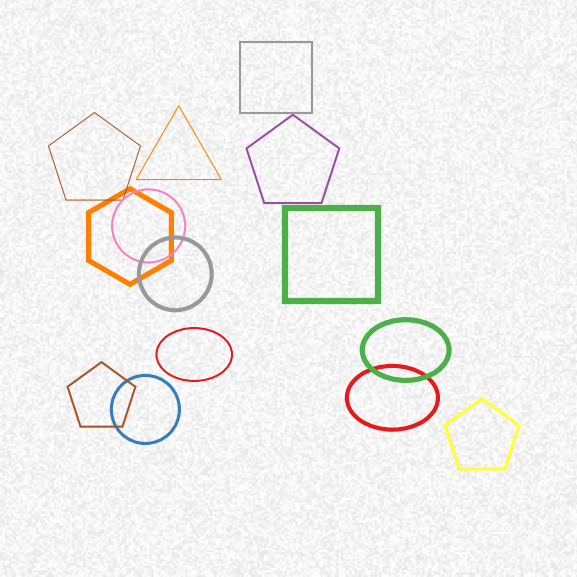[{"shape": "oval", "thickness": 1, "radius": 0.33, "center": [0.336, 0.385]}, {"shape": "oval", "thickness": 2, "radius": 0.39, "center": [0.68, 0.31]}, {"shape": "circle", "thickness": 1.5, "radius": 0.29, "center": [0.252, 0.29]}, {"shape": "oval", "thickness": 2.5, "radius": 0.38, "center": [0.703, 0.393]}, {"shape": "square", "thickness": 3, "radius": 0.4, "center": [0.575, 0.559]}, {"shape": "pentagon", "thickness": 1, "radius": 0.42, "center": [0.507, 0.716]}, {"shape": "triangle", "thickness": 0.5, "radius": 0.43, "center": [0.309, 0.731]}, {"shape": "hexagon", "thickness": 2.5, "radius": 0.41, "center": [0.225, 0.59]}, {"shape": "pentagon", "thickness": 1.5, "radius": 0.34, "center": [0.835, 0.242]}, {"shape": "pentagon", "thickness": 0.5, "radius": 0.42, "center": [0.164, 0.72]}, {"shape": "pentagon", "thickness": 1, "radius": 0.31, "center": [0.176, 0.31]}, {"shape": "circle", "thickness": 1, "radius": 0.32, "center": [0.257, 0.608]}, {"shape": "square", "thickness": 1, "radius": 0.31, "center": [0.478, 0.865]}, {"shape": "circle", "thickness": 2, "radius": 0.32, "center": [0.304, 0.525]}]